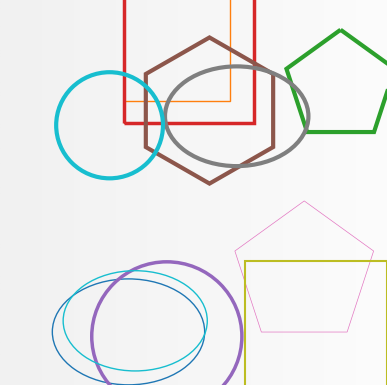[{"shape": "oval", "thickness": 1, "radius": 0.98, "center": [0.332, 0.138]}, {"shape": "square", "thickness": 1, "radius": 0.68, "center": [0.456, 0.874]}, {"shape": "pentagon", "thickness": 3, "radius": 0.73, "center": [0.879, 0.776]}, {"shape": "square", "thickness": 2.5, "radius": 0.84, "center": [0.488, 0.848]}, {"shape": "circle", "thickness": 2.5, "radius": 0.97, "center": [0.43, 0.126]}, {"shape": "hexagon", "thickness": 3, "radius": 0.95, "center": [0.541, 0.713]}, {"shape": "pentagon", "thickness": 0.5, "radius": 0.94, "center": [0.785, 0.29]}, {"shape": "oval", "thickness": 3, "radius": 0.93, "center": [0.611, 0.698]}, {"shape": "square", "thickness": 1.5, "radius": 0.91, "center": [0.815, 0.141]}, {"shape": "circle", "thickness": 3, "radius": 0.69, "center": [0.283, 0.675]}, {"shape": "oval", "thickness": 1, "radius": 0.93, "center": [0.349, 0.167]}]